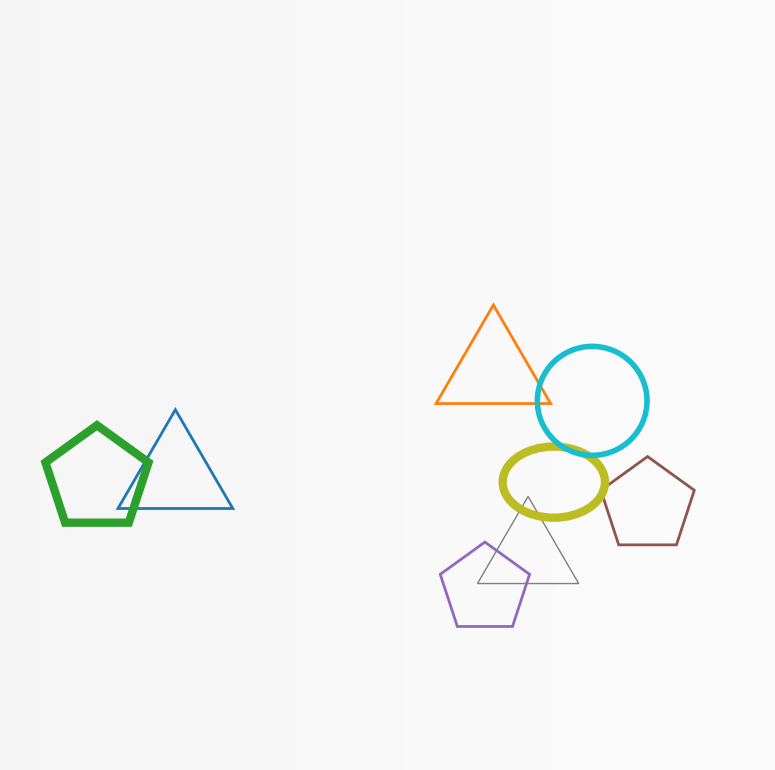[{"shape": "triangle", "thickness": 1, "radius": 0.43, "center": [0.226, 0.382]}, {"shape": "triangle", "thickness": 1, "radius": 0.43, "center": [0.637, 0.519]}, {"shape": "pentagon", "thickness": 3, "radius": 0.35, "center": [0.125, 0.378]}, {"shape": "pentagon", "thickness": 1, "radius": 0.3, "center": [0.626, 0.235]}, {"shape": "pentagon", "thickness": 1, "radius": 0.32, "center": [0.836, 0.344]}, {"shape": "triangle", "thickness": 0.5, "radius": 0.38, "center": [0.681, 0.28]}, {"shape": "oval", "thickness": 3, "radius": 0.33, "center": [0.715, 0.374]}, {"shape": "circle", "thickness": 2, "radius": 0.35, "center": [0.764, 0.479]}]